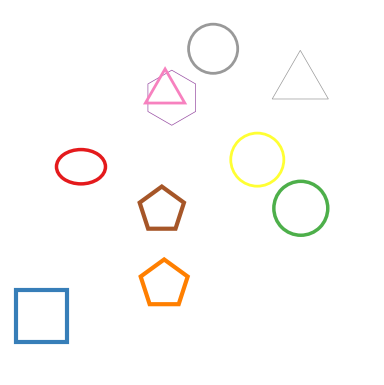[{"shape": "oval", "thickness": 2.5, "radius": 0.32, "center": [0.21, 0.567]}, {"shape": "square", "thickness": 3, "radius": 0.33, "center": [0.108, 0.179]}, {"shape": "circle", "thickness": 2.5, "radius": 0.35, "center": [0.781, 0.459]}, {"shape": "hexagon", "thickness": 0.5, "radius": 0.36, "center": [0.446, 0.746]}, {"shape": "pentagon", "thickness": 3, "radius": 0.32, "center": [0.426, 0.262]}, {"shape": "circle", "thickness": 2, "radius": 0.34, "center": [0.668, 0.585]}, {"shape": "pentagon", "thickness": 3, "radius": 0.3, "center": [0.42, 0.455]}, {"shape": "triangle", "thickness": 2, "radius": 0.3, "center": [0.429, 0.762]}, {"shape": "triangle", "thickness": 0.5, "radius": 0.42, "center": [0.78, 0.785]}, {"shape": "circle", "thickness": 2, "radius": 0.32, "center": [0.554, 0.873]}]